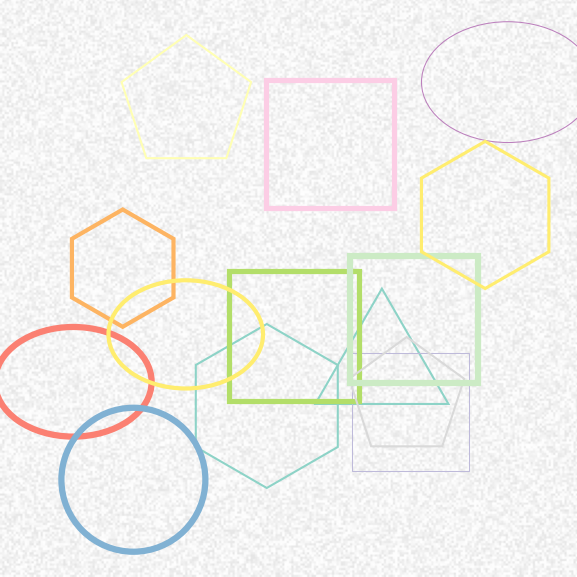[{"shape": "hexagon", "thickness": 1, "radius": 0.71, "center": [0.462, 0.296]}, {"shape": "triangle", "thickness": 1, "radius": 0.67, "center": [0.661, 0.366]}, {"shape": "pentagon", "thickness": 1, "radius": 0.59, "center": [0.323, 0.821]}, {"shape": "square", "thickness": 0.5, "radius": 0.51, "center": [0.71, 0.286]}, {"shape": "oval", "thickness": 3, "radius": 0.68, "center": [0.127, 0.338]}, {"shape": "circle", "thickness": 3, "radius": 0.62, "center": [0.231, 0.168]}, {"shape": "hexagon", "thickness": 2, "radius": 0.51, "center": [0.212, 0.535]}, {"shape": "square", "thickness": 2.5, "radius": 0.56, "center": [0.509, 0.418]}, {"shape": "square", "thickness": 2.5, "radius": 0.55, "center": [0.571, 0.75]}, {"shape": "pentagon", "thickness": 1, "radius": 0.52, "center": [0.704, 0.311]}, {"shape": "oval", "thickness": 0.5, "radius": 0.75, "center": [0.879, 0.857]}, {"shape": "square", "thickness": 3, "radius": 0.55, "center": [0.717, 0.446]}, {"shape": "hexagon", "thickness": 1.5, "radius": 0.64, "center": [0.84, 0.627]}, {"shape": "oval", "thickness": 2, "radius": 0.67, "center": [0.322, 0.42]}]